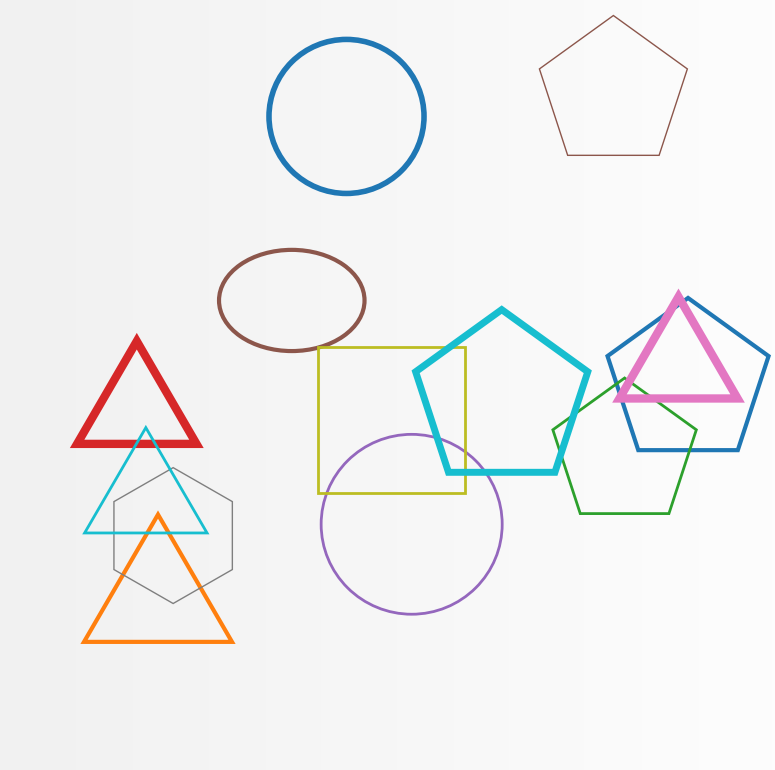[{"shape": "circle", "thickness": 2, "radius": 0.5, "center": [0.447, 0.849]}, {"shape": "pentagon", "thickness": 1.5, "radius": 0.55, "center": [0.888, 0.504]}, {"shape": "triangle", "thickness": 1.5, "radius": 0.55, "center": [0.204, 0.222]}, {"shape": "pentagon", "thickness": 1, "radius": 0.49, "center": [0.806, 0.412]}, {"shape": "triangle", "thickness": 3, "radius": 0.44, "center": [0.176, 0.468]}, {"shape": "circle", "thickness": 1, "radius": 0.58, "center": [0.531, 0.319]}, {"shape": "oval", "thickness": 1.5, "radius": 0.47, "center": [0.376, 0.61]}, {"shape": "pentagon", "thickness": 0.5, "radius": 0.5, "center": [0.791, 0.879]}, {"shape": "triangle", "thickness": 3, "radius": 0.44, "center": [0.875, 0.527]}, {"shape": "hexagon", "thickness": 0.5, "radius": 0.44, "center": [0.223, 0.304]}, {"shape": "square", "thickness": 1, "radius": 0.47, "center": [0.505, 0.455]}, {"shape": "pentagon", "thickness": 2.5, "radius": 0.58, "center": [0.647, 0.481]}, {"shape": "triangle", "thickness": 1, "radius": 0.46, "center": [0.188, 0.353]}]